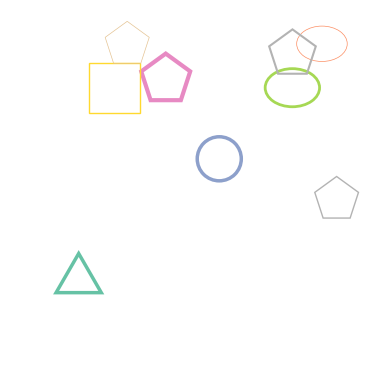[{"shape": "triangle", "thickness": 2.5, "radius": 0.34, "center": [0.204, 0.274]}, {"shape": "oval", "thickness": 0.5, "radius": 0.33, "center": [0.836, 0.886]}, {"shape": "circle", "thickness": 2.5, "radius": 0.29, "center": [0.57, 0.588]}, {"shape": "pentagon", "thickness": 3, "radius": 0.33, "center": [0.43, 0.794]}, {"shape": "oval", "thickness": 2, "radius": 0.35, "center": [0.759, 0.772]}, {"shape": "square", "thickness": 1, "radius": 0.33, "center": [0.297, 0.771]}, {"shape": "pentagon", "thickness": 0.5, "radius": 0.3, "center": [0.33, 0.884]}, {"shape": "pentagon", "thickness": 1, "radius": 0.3, "center": [0.874, 0.482]}, {"shape": "pentagon", "thickness": 1.5, "radius": 0.32, "center": [0.76, 0.86]}]